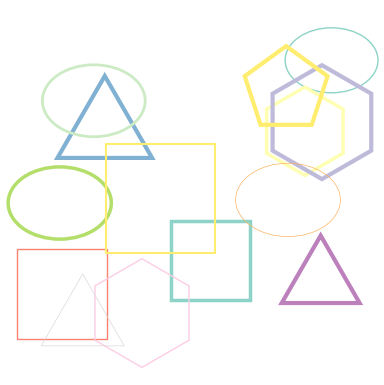[{"shape": "square", "thickness": 2.5, "radius": 0.51, "center": [0.547, 0.323]}, {"shape": "oval", "thickness": 1, "radius": 0.6, "center": [0.861, 0.843]}, {"shape": "hexagon", "thickness": 2.5, "radius": 0.57, "center": [0.792, 0.659]}, {"shape": "hexagon", "thickness": 3, "radius": 0.74, "center": [0.836, 0.683]}, {"shape": "square", "thickness": 1, "radius": 0.58, "center": [0.161, 0.236]}, {"shape": "triangle", "thickness": 3, "radius": 0.71, "center": [0.272, 0.661]}, {"shape": "oval", "thickness": 0.5, "radius": 0.68, "center": [0.748, 0.481]}, {"shape": "oval", "thickness": 2.5, "radius": 0.67, "center": [0.155, 0.473]}, {"shape": "hexagon", "thickness": 1, "radius": 0.71, "center": [0.369, 0.187]}, {"shape": "triangle", "thickness": 0.5, "radius": 0.62, "center": [0.215, 0.164]}, {"shape": "triangle", "thickness": 3, "radius": 0.58, "center": [0.833, 0.271]}, {"shape": "oval", "thickness": 2, "radius": 0.67, "center": [0.244, 0.738]}, {"shape": "square", "thickness": 1.5, "radius": 0.71, "center": [0.417, 0.485]}, {"shape": "pentagon", "thickness": 3, "radius": 0.57, "center": [0.743, 0.767]}]